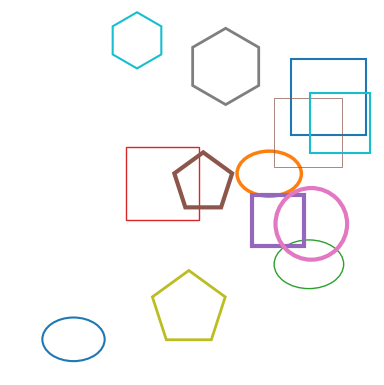[{"shape": "oval", "thickness": 1.5, "radius": 0.4, "center": [0.191, 0.119]}, {"shape": "square", "thickness": 1.5, "radius": 0.49, "center": [0.853, 0.749]}, {"shape": "oval", "thickness": 2.5, "radius": 0.42, "center": [0.699, 0.549]}, {"shape": "oval", "thickness": 1, "radius": 0.45, "center": [0.802, 0.314]}, {"shape": "square", "thickness": 1, "radius": 0.47, "center": [0.422, 0.523]}, {"shape": "square", "thickness": 3, "radius": 0.34, "center": [0.723, 0.427]}, {"shape": "pentagon", "thickness": 3, "radius": 0.39, "center": [0.528, 0.525]}, {"shape": "square", "thickness": 0.5, "radius": 0.45, "center": [0.8, 0.656]}, {"shape": "circle", "thickness": 3, "radius": 0.47, "center": [0.809, 0.419]}, {"shape": "hexagon", "thickness": 2, "radius": 0.5, "center": [0.586, 0.827]}, {"shape": "pentagon", "thickness": 2, "radius": 0.5, "center": [0.49, 0.198]}, {"shape": "square", "thickness": 1.5, "radius": 0.39, "center": [0.883, 0.68]}, {"shape": "hexagon", "thickness": 1.5, "radius": 0.36, "center": [0.356, 0.895]}]